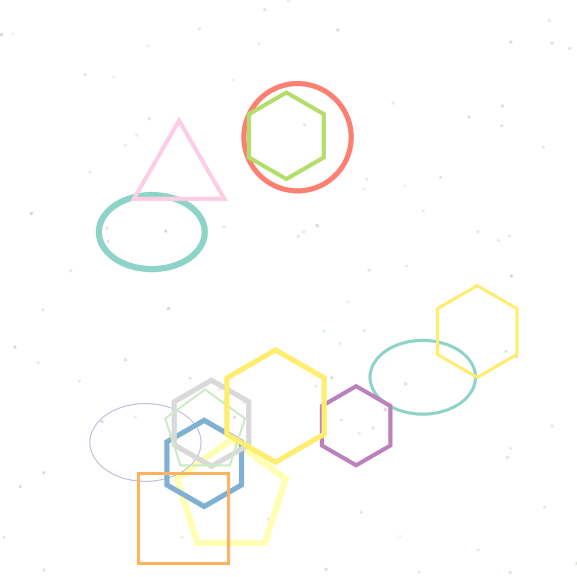[{"shape": "oval", "thickness": 1.5, "radius": 0.46, "center": [0.732, 0.346]}, {"shape": "oval", "thickness": 3, "radius": 0.46, "center": [0.263, 0.597]}, {"shape": "pentagon", "thickness": 3, "radius": 0.5, "center": [0.401, 0.139]}, {"shape": "oval", "thickness": 0.5, "radius": 0.48, "center": [0.252, 0.233]}, {"shape": "circle", "thickness": 2.5, "radius": 0.46, "center": [0.515, 0.762]}, {"shape": "hexagon", "thickness": 2.5, "radius": 0.37, "center": [0.354, 0.197]}, {"shape": "square", "thickness": 1.5, "radius": 0.39, "center": [0.317, 0.102]}, {"shape": "hexagon", "thickness": 2, "radius": 0.37, "center": [0.496, 0.764]}, {"shape": "triangle", "thickness": 2, "radius": 0.45, "center": [0.31, 0.7]}, {"shape": "hexagon", "thickness": 2.5, "radius": 0.37, "center": [0.366, 0.266]}, {"shape": "hexagon", "thickness": 2, "radius": 0.34, "center": [0.617, 0.262]}, {"shape": "pentagon", "thickness": 1, "radius": 0.36, "center": [0.355, 0.252]}, {"shape": "hexagon", "thickness": 2.5, "radius": 0.49, "center": [0.477, 0.296]}, {"shape": "hexagon", "thickness": 1.5, "radius": 0.4, "center": [0.826, 0.425]}]